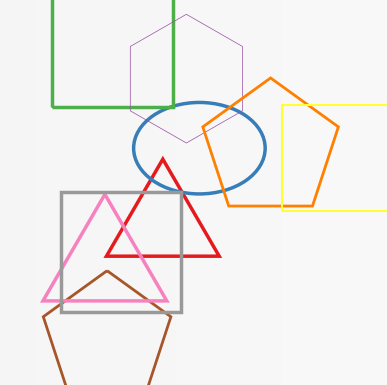[{"shape": "triangle", "thickness": 2.5, "radius": 0.84, "center": [0.42, 0.419]}, {"shape": "oval", "thickness": 2.5, "radius": 0.85, "center": [0.515, 0.615]}, {"shape": "square", "thickness": 2.5, "radius": 0.78, "center": [0.289, 0.879]}, {"shape": "hexagon", "thickness": 0.5, "radius": 0.84, "center": [0.481, 0.796]}, {"shape": "pentagon", "thickness": 2, "radius": 0.92, "center": [0.698, 0.614]}, {"shape": "square", "thickness": 1.5, "radius": 0.69, "center": [0.865, 0.59]}, {"shape": "pentagon", "thickness": 2, "radius": 0.87, "center": [0.276, 0.124]}, {"shape": "triangle", "thickness": 2.5, "radius": 0.92, "center": [0.271, 0.311]}, {"shape": "square", "thickness": 2.5, "radius": 0.77, "center": [0.313, 0.346]}]